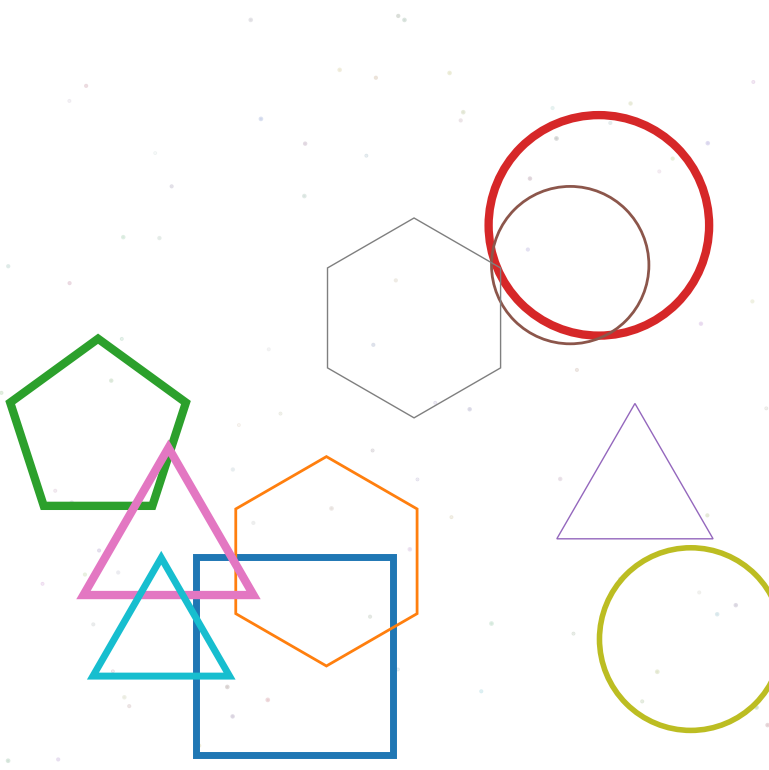[{"shape": "square", "thickness": 2.5, "radius": 0.64, "center": [0.383, 0.148]}, {"shape": "hexagon", "thickness": 1, "radius": 0.68, "center": [0.424, 0.271]}, {"shape": "pentagon", "thickness": 3, "radius": 0.6, "center": [0.127, 0.44]}, {"shape": "circle", "thickness": 3, "radius": 0.72, "center": [0.778, 0.707]}, {"shape": "triangle", "thickness": 0.5, "radius": 0.59, "center": [0.825, 0.359]}, {"shape": "circle", "thickness": 1, "radius": 0.51, "center": [0.741, 0.656]}, {"shape": "triangle", "thickness": 3, "radius": 0.64, "center": [0.219, 0.291]}, {"shape": "hexagon", "thickness": 0.5, "radius": 0.65, "center": [0.538, 0.587]}, {"shape": "circle", "thickness": 2, "radius": 0.59, "center": [0.897, 0.17]}, {"shape": "triangle", "thickness": 2.5, "radius": 0.51, "center": [0.209, 0.173]}]